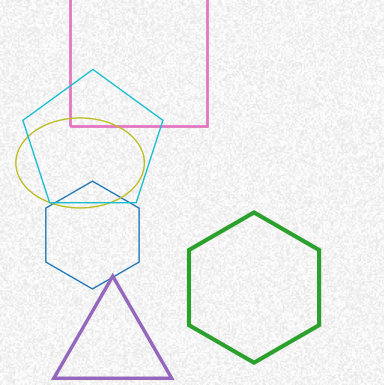[{"shape": "hexagon", "thickness": 1, "radius": 0.7, "center": [0.24, 0.389]}, {"shape": "hexagon", "thickness": 3, "radius": 0.98, "center": [0.66, 0.253]}, {"shape": "triangle", "thickness": 2.5, "radius": 0.88, "center": [0.293, 0.106]}, {"shape": "square", "thickness": 2, "radius": 0.89, "center": [0.36, 0.852]}, {"shape": "oval", "thickness": 1, "radius": 0.83, "center": [0.208, 0.577]}, {"shape": "pentagon", "thickness": 1, "radius": 0.96, "center": [0.241, 0.628]}]